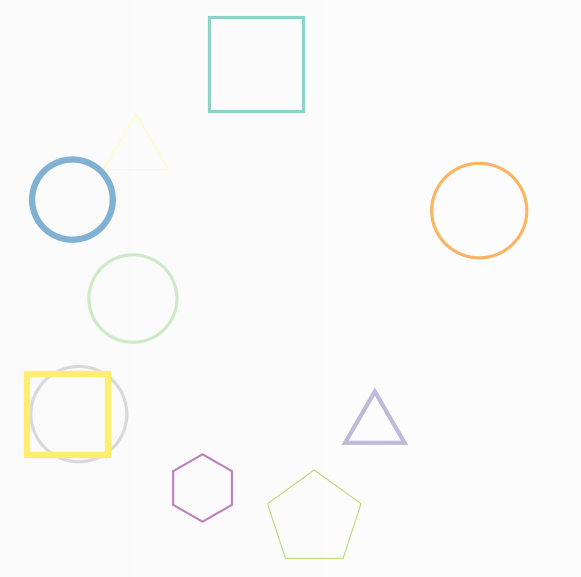[{"shape": "square", "thickness": 1.5, "radius": 0.41, "center": [0.441, 0.889]}, {"shape": "triangle", "thickness": 0.5, "radius": 0.32, "center": [0.234, 0.738]}, {"shape": "triangle", "thickness": 2, "radius": 0.3, "center": [0.645, 0.262]}, {"shape": "circle", "thickness": 3, "radius": 0.35, "center": [0.125, 0.653]}, {"shape": "circle", "thickness": 1.5, "radius": 0.41, "center": [0.824, 0.634]}, {"shape": "pentagon", "thickness": 0.5, "radius": 0.42, "center": [0.541, 0.101]}, {"shape": "circle", "thickness": 1.5, "radius": 0.41, "center": [0.136, 0.282]}, {"shape": "hexagon", "thickness": 1, "radius": 0.29, "center": [0.348, 0.154]}, {"shape": "circle", "thickness": 1.5, "radius": 0.38, "center": [0.229, 0.482]}, {"shape": "square", "thickness": 3, "radius": 0.35, "center": [0.116, 0.281]}]